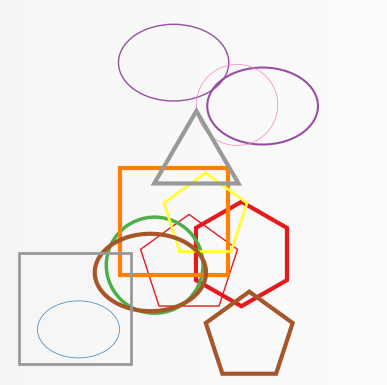[{"shape": "hexagon", "thickness": 3, "radius": 0.68, "center": [0.623, 0.34]}, {"shape": "pentagon", "thickness": 1, "radius": 0.66, "center": [0.488, 0.312]}, {"shape": "oval", "thickness": 0.5, "radius": 0.53, "center": [0.203, 0.144]}, {"shape": "circle", "thickness": 2.5, "radius": 0.62, "center": [0.399, 0.311]}, {"shape": "oval", "thickness": 1.5, "radius": 0.71, "center": [0.678, 0.725]}, {"shape": "oval", "thickness": 1, "radius": 0.71, "center": [0.448, 0.837]}, {"shape": "square", "thickness": 3, "radius": 0.69, "center": [0.45, 0.424]}, {"shape": "pentagon", "thickness": 2, "radius": 0.56, "center": [0.53, 0.438]}, {"shape": "pentagon", "thickness": 3, "radius": 0.59, "center": [0.643, 0.125]}, {"shape": "oval", "thickness": 3, "radius": 0.72, "center": [0.388, 0.292]}, {"shape": "circle", "thickness": 0.5, "radius": 0.53, "center": [0.612, 0.728]}, {"shape": "square", "thickness": 2, "radius": 0.72, "center": [0.194, 0.198]}, {"shape": "triangle", "thickness": 3, "radius": 0.63, "center": [0.507, 0.586]}]